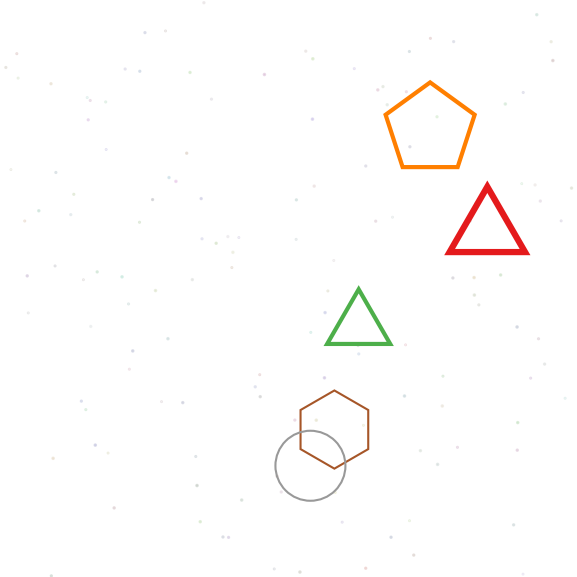[{"shape": "triangle", "thickness": 3, "radius": 0.38, "center": [0.844, 0.6]}, {"shape": "triangle", "thickness": 2, "radius": 0.32, "center": [0.621, 0.435]}, {"shape": "pentagon", "thickness": 2, "radius": 0.41, "center": [0.745, 0.775]}, {"shape": "hexagon", "thickness": 1, "radius": 0.34, "center": [0.579, 0.255]}, {"shape": "circle", "thickness": 1, "radius": 0.3, "center": [0.538, 0.193]}]